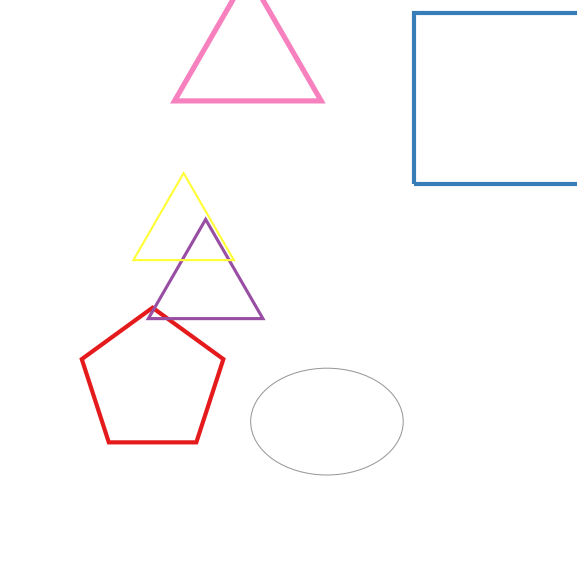[{"shape": "pentagon", "thickness": 2, "radius": 0.64, "center": [0.264, 0.337]}, {"shape": "square", "thickness": 2, "radius": 0.74, "center": [0.864, 0.829]}, {"shape": "triangle", "thickness": 1.5, "radius": 0.57, "center": [0.356, 0.505]}, {"shape": "triangle", "thickness": 1, "radius": 0.5, "center": [0.318, 0.599]}, {"shape": "triangle", "thickness": 2.5, "radius": 0.73, "center": [0.429, 0.898]}, {"shape": "oval", "thickness": 0.5, "radius": 0.66, "center": [0.566, 0.269]}]